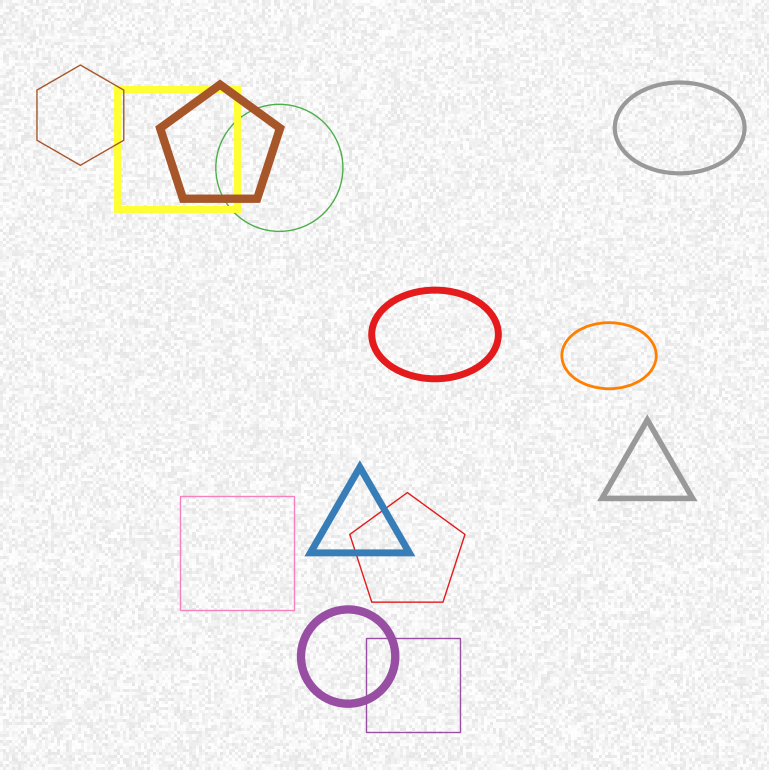[{"shape": "pentagon", "thickness": 0.5, "radius": 0.39, "center": [0.529, 0.282]}, {"shape": "oval", "thickness": 2.5, "radius": 0.41, "center": [0.565, 0.566]}, {"shape": "triangle", "thickness": 2.5, "radius": 0.37, "center": [0.467, 0.319]}, {"shape": "circle", "thickness": 0.5, "radius": 0.41, "center": [0.363, 0.782]}, {"shape": "circle", "thickness": 3, "radius": 0.31, "center": [0.452, 0.147]}, {"shape": "square", "thickness": 0.5, "radius": 0.31, "center": [0.536, 0.111]}, {"shape": "oval", "thickness": 1, "radius": 0.31, "center": [0.791, 0.538]}, {"shape": "square", "thickness": 2.5, "radius": 0.39, "center": [0.23, 0.807]}, {"shape": "pentagon", "thickness": 3, "radius": 0.41, "center": [0.286, 0.808]}, {"shape": "hexagon", "thickness": 0.5, "radius": 0.33, "center": [0.104, 0.85]}, {"shape": "square", "thickness": 0.5, "radius": 0.37, "center": [0.307, 0.282]}, {"shape": "triangle", "thickness": 2, "radius": 0.34, "center": [0.841, 0.387]}, {"shape": "oval", "thickness": 1.5, "radius": 0.42, "center": [0.883, 0.834]}]